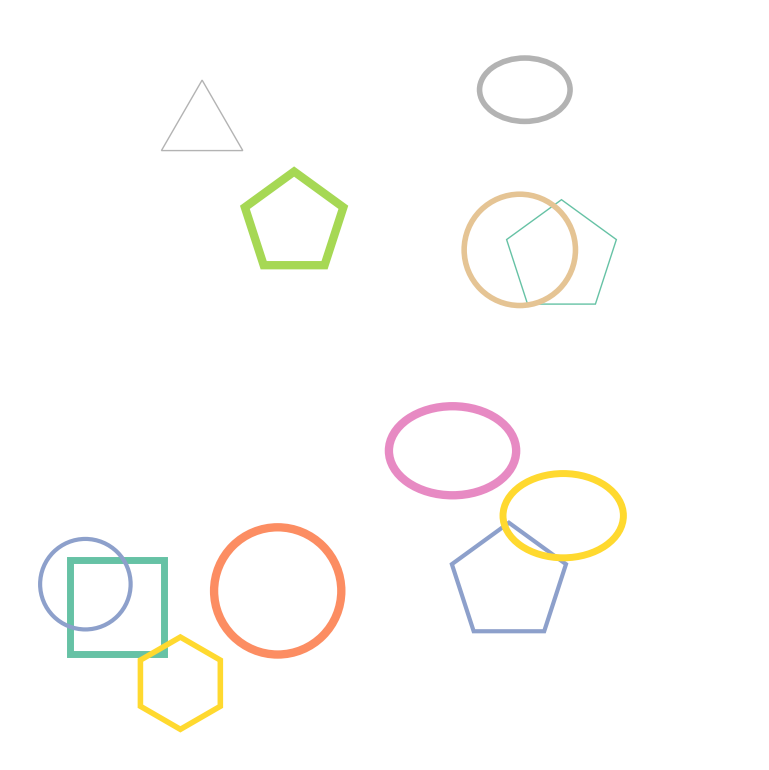[{"shape": "square", "thickness": 2.5, "radius": 0.3, "center": [0.152, 0.212]}, {"shape": "pentagon", "thickness": 0.5, "radius": 0.37, "center": [0.729, 0.666]}, {"shape": "circle", "thickness": 3, "radius": 0.41, "center": [0.361, 0.233]}, {"shape": "pentagon", "thickness": 1.5, "radius": 0.39, "center": [0.661, 0.243]}, {"shape": "circle", "thickness": 1.5, "radius": 0.29, "center": [0.111, 0.241]}, {"shape": "oval", "thickness": 3, "radius": 0.41, "center": [0.588, 0.415]}, {"shape": "pentagon", "thickness": 3, "radius": 0.34, "center": [0.382, 0.71]}, {"shape": "oval", "thickness": 2.5, "radius": 0.39, "center": [0.731, 0.33]}, {"shape": "hexagon", "thickness": 2, "radius": 0.3, "center": [0.234, 0.113]}, {"shape": "circle", "thickness": 2, "radius": 0.36, "center": [0.675, 0.676]}, {"shape": "oval", "thickness": 2, "radius": 0.29, "center": [0.682, 0.883]}, {"shape": "triangle", "thickness": 0.5, "radius": 0.31, "center": [0.262, 0.835]}]